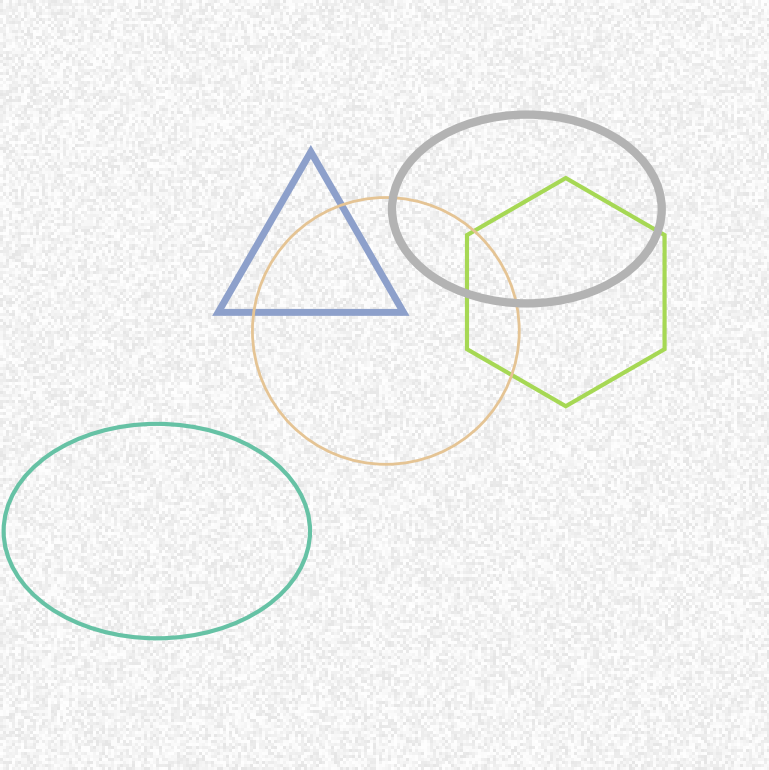[{"shape": "oval", "thickness": 1.5, "radius": 0.99, "center": [0.204, 0.31]}, {"shape": "triangle", "thickness": 2.5, "radius": 0.69, "center": [0.404, 0.664]}, {"shape": "hexagon", "thickness": 1.5, "radius": 0.74, "center": [0.735, 0.621]}, {"shape": "circle", "thickness": 1, "radius": 0.87, "center": [0.501, 0.57]}, {"shape": "oval", "thickness": 3, "radius": 0.88, "center": [0.684, 0.729]}]